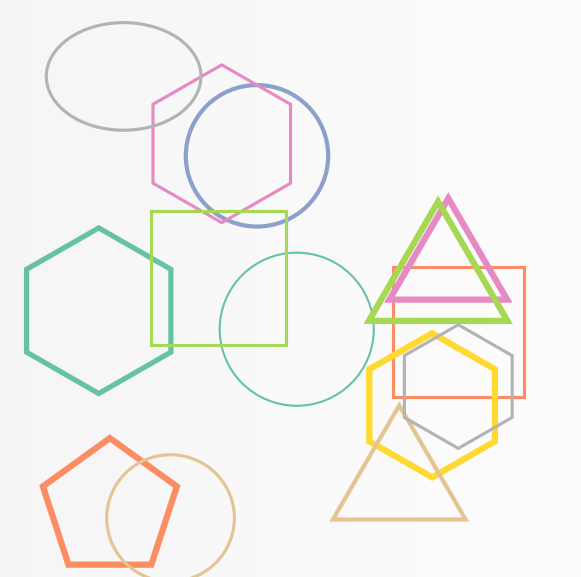[{"shape": "circle", "thickness": 1, "radius": 0.66, "center": [0.511, 0.429]}, {"shape": "hexagon", "thickness": 2.5, "radius": 0.72, "center": [0.17, 0.461]}, {"shape": "square", "thickness": 1.5, "radius": 0.56, "center": [0.788, 0.425]}, {"shape": "pentagon", "thickness": 3, "radius": 0.61, "center": [0.189, 0.119]}, {"shape": "circle", "thickness": 2, "radius": 0.61, "center": [0.442, 0.729]}, {"shape": "triangle", "thickness": 3, "radius": 0.58, "center": [0.771, 0.539]}, {"shape": "hexagon", "thickness": 1.5, "radius": 0.68, "center": [0.382, 0.75]}, {"shape": "square", "thickness": 1.5, "radius": 0.58, "center": [0.376, 0.517]}, {"shape": "triangle", "thickness": 3, "radius": 0.69, "center": [0.754, 0.512]}, {"shape": "hexagon", "thickness": 3, "radius": 0.62, "center": [0.743, 0.297]}, {"shape": "triangle", "thickness": 2, "radius": 0.66, "center": [0.687, 0.165]}, {"shape": "circle", "thickness": 1.5, "radius": 0.55, "center": [0.293, 0.102]}, {"shape": "oval", "thickness": 1.5, "radius": 0.67, "center": [0.213, 0.867]}, {"shape": "hexagon", "thickness": 1.5, "radius": 0.54, "center": [0.788, 0.33]}]